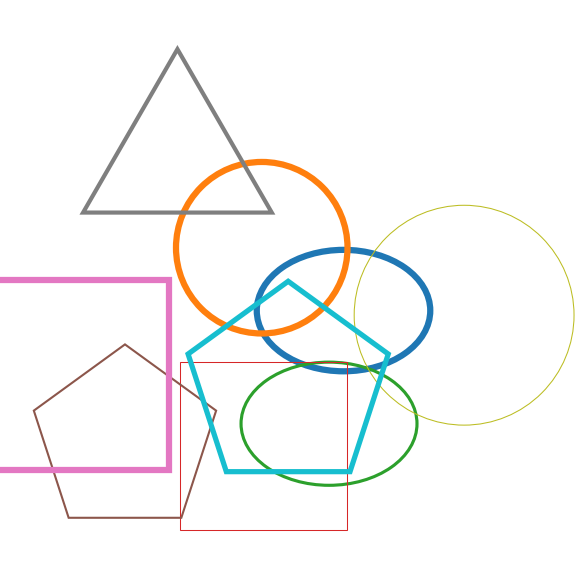[{"shape": "oval", "thickness": 3, "radius": 0.75, "center": [0.595, 0.461]}, {"shape": "circle", "thickness": 3, "radius": 0.74, "center": [0.453, 0.57]}, {"shape": "oval", "thickness": 1.5, "radius": 0.76, "center": [0.57, 0.265]}, {"shape": "square", "thickness": 0.5, "radius": 0.73, "center": [0.456, 0.227]}, {"shape": "pentagon", "thickness": 1, "radius": 0.83, "center": [0.216, 0.237]}, {"shape": "square", "thickness": 3, "radius": 0.82, "center": [0.129, 0.35]}, {"shape": "triangle", "thickness": 2, "radius": 0.94, "center": [0.307, 0.725]}, {"shape": "circle", "thickness": 0.5, "radius": 0.95, "center": [0.804, 0.453]}, {"shape": "pentagon", "thickness": 2.5, "radius": 0.91, "center": [0.499, 0.33]}]